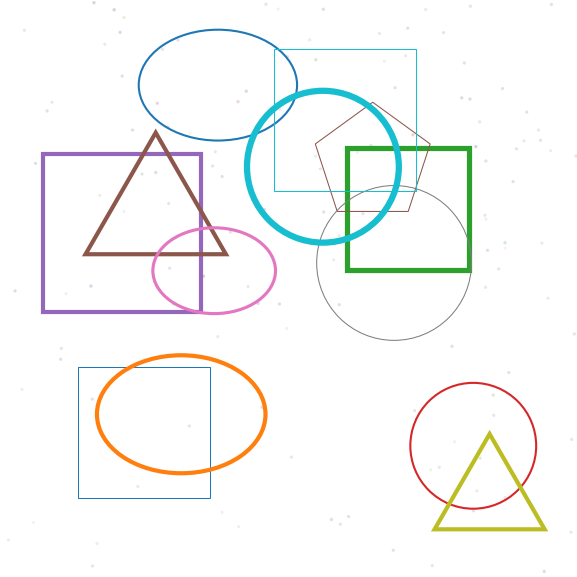[{"shape": "square", "thickness": 0.5, "radius": 0.57, "center": [0.25, 0.25]}, {"shape": "oval", "thickness": 1, "radius": 0.69, "center": [0.377, 0.852]}, {"shape": "oval", "thickness": 2, "radius": 0.73, "center": [0.314, 0.282]}, {"shape": "square", "thickness": 2.5, "radius": 0.53, "center": [0.706, 0.638]}, {"shape": "circle", "thickness": 1, "radius": 0.54, "center": [0.819, 0.227]}, {"shape": "square", "thickness": 2, "radius": 0.68, "center": [0.211, 0.596]}, {"shape": "pentagon", "thickness": 0.5, "radius": 0.52, "center": [0.645, 0.718]}, {"shape": "triangle", "thickness": 2, "radius": 0.7, "center": [0.27, 0.629]}, {"shape": "oval", "thickness": 1.5, "radius": 0.53, "center": [0.371, 0.53]}, {"shape": "circle", "thickness": 0.5, "radius": 0.67, "center": [0.682, 0.544]}, {"shape": "triangle", "thickness": 2, "radius": 0.55, "center": [0.848, 0.138]}, {"shape": "circle", "thickness": 3, "radius": 0.66, "center": [0.559, 0.71]}, {"shape": "square", "thickness": 0.5, "radius": 0.61, "center": [0.598, 0.791]}]